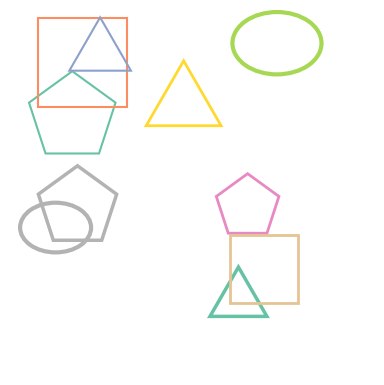[{"shape": "triangle", "thickness": 2.5, "radius": 0.43, "center": [0.619, 0.221]}, {"shape": "pentagon", "thickness": 1.5, "radius": 0.59, "center": [0.188, 0.697]}, {"shape": "square", "thickness": 1.5, "radius": 0.58, "center": [0.215, 0.838]}, {"shape": "triangle", "thickness": 1.5, "radius": 0.46, "center": [0.26, 0.863]}, {"shape": "pentagon", "thickness": 2, "radius": 0.43, "center": [0.643, 0.463]}, {"shape": "oval", "thickness": 3, "radius": 0.58, "center": [0.719, 0.888]}, {"shape": "triangle", "thickness": 2, "radius": 0.56, "center": [0.477, 0.73]}, {"shape": "square", "thickness": 2, "radius": 0.44, "center": [0.686, 0.302]}, {"shape": "pentagon", "thickness": 2.5, "radius": 0.53, "center": [0.201, 0.462]}, {"shape": "oval", "thickness": 3, "radius": 0.46, "center": [0.144, 0.409]}]